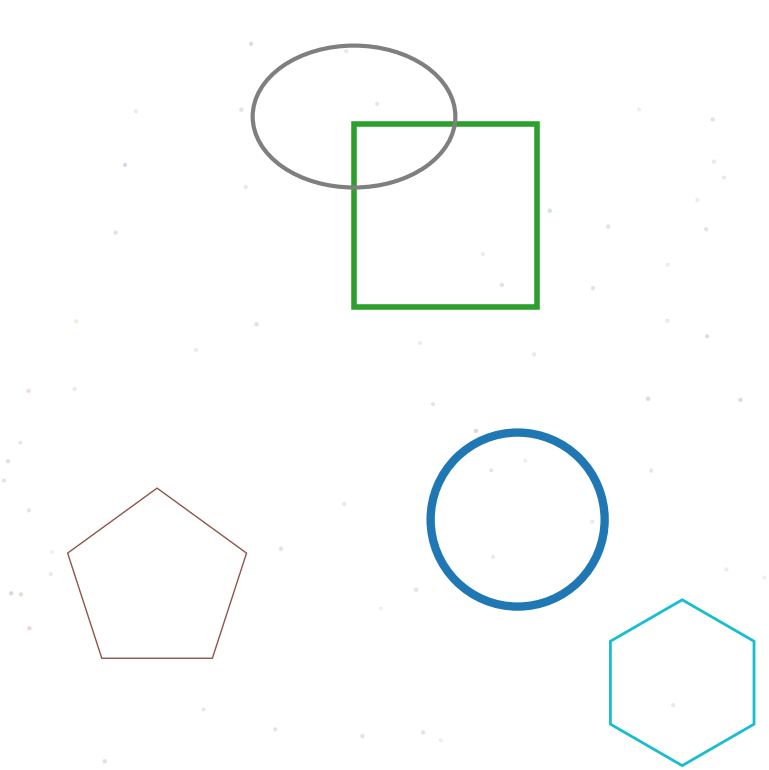[{"shape": "circle", "thickness": 3, "radius": 0.56, "center": [0.672, 0.325]}, {"shape": "square", "thickness": 2, "radius": 0.6, "center": [0.579, 0.72]}, {"shape": "pentagon", "thickness": 0.5, "radius": 0.61, "center": [0.204, 0.244]}, {"shape": "oval", "thickness": 1.5, "radius": 0.66, "center": [0.46, 0.849]}, {"shape": "hexagon", "thickness": 1, "radius": 0.54, "center": [0.886, 0.113]}]